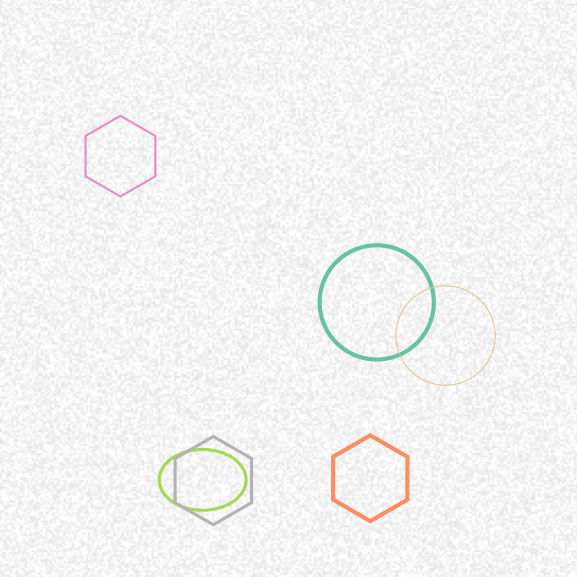[{"shape": "circle", "thickness": 2, "radius": 0.49, "center": [0.652, 0.476]}, {"shape": "hexagon", "thickness": 2, "radius": 0.37, "center": [0.641, 0.171]}, {"shape": "hexagon", "thickness": 1, "radius": 0.35, "center": [0.209, 0.729]}, {"shape": "oval", "thickness": 1.5, "radius": 0.38, "center": [0.351, 0.168]}, {"shape": "circle", "thickness": 0.5, "radius": 0.43, "center": [0.771, 0.418]}, {"shape": "hexagon", "thickness": 1.5, "radius": 0.38, "center": [0.369, 0.167]}]